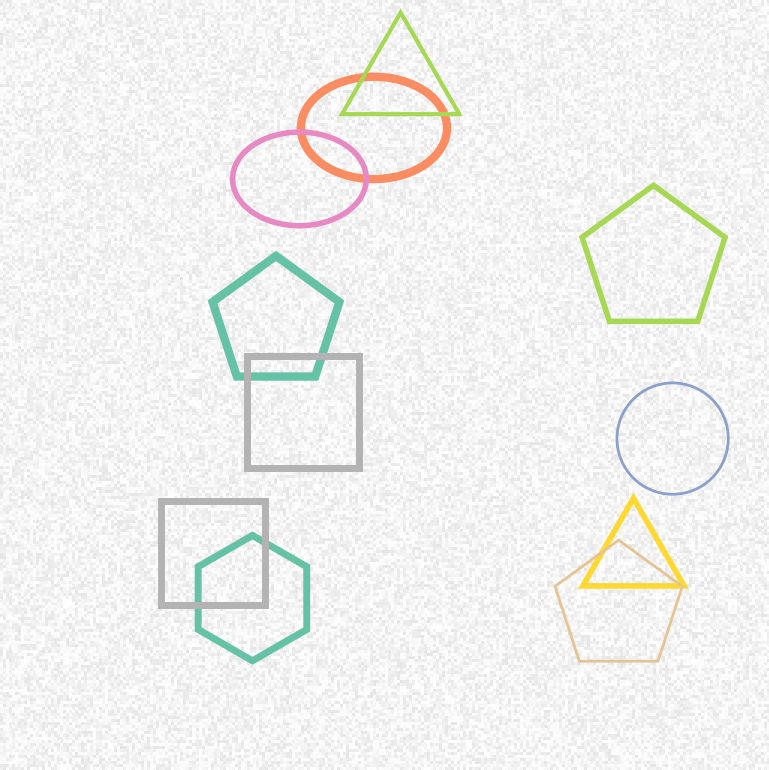[{"shape": "pentagon", "thickness": 3, "radius": 0.43, "center": [0.358, 0.581]}, {"shape": "hexagon", "thickness": 2.5, "radius": 0.41, "center": [0.328, 0.223]}, {"shape": "oval", "thickness": 3, "radius": 0.47, "center": [0.486, 0.834]}, {"shape": "circle", "thickness": 1, "radius": 0.36, "center": [0.874, 0.43]}, {"shape": "oval", "thickness": 2, "radius": 0.43, "center": [0.389, 0.768]}, {"shape": "pentagon", "thickness": 2, "radius": 0.49, "center": [0.849, 0.662]}, {"shape": "triangle", "thickness": 1.5, "radius": 0.44, "center": [0.52, 0.896]}, {"shape": "triangle", "thickness": 2, "radius": 0.38, "center": [0.823, 0.277]}, {"shape": "pentagon", "thickness": 1, "radius": 0.43, "center": [0.803, 0.212]}, {"shape": "square", "thickness": 2.5, "radius": 0.36, "center": [0.394, 0.465]}, {"shape": "square", "thickness": 2.5, "radius": 0.34, "center": [0.277, 0.282]}]